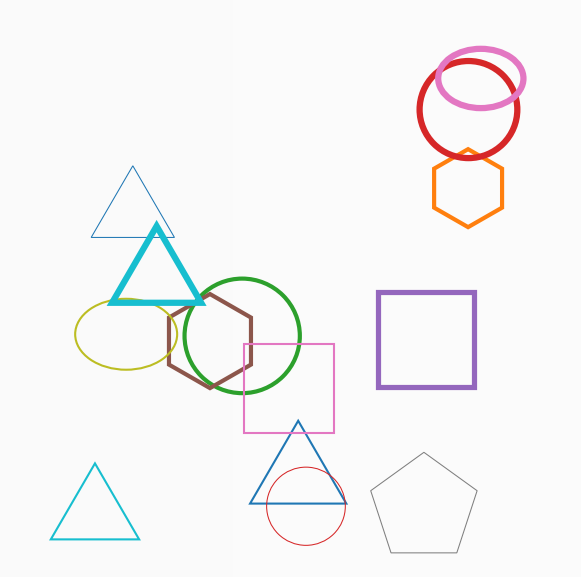[{"shape": "triangle", "thickness": 1, "radius": 0.48, "center": [0.513, 0.175]}, {"shape": "triangle", "thickness": 0.5, "radius": 0.41, "center": [0.228, 0.629]}, {"shape": "hexagon", "thickness": 2, "radius": 0.34, "center": [0.805, 0.673]}, {"shape": "circle", "thickness": 2, "radius": 0.5, "center": [0.417, 0.418]}, {"shape": "circle", "thickness": 3, "radius": 0.42, "center": [0.806, 0.809]}, {"shape": "circle", "thickness": 0.5, "radius": 0.34, "center": [0.526, 0.123]}, {"shape": "square", "thickness": 2.5, "radius": 0.41, "center": [0.733, 0.412]}, {"shape": "hexagon", "thickness": 2, "radius": 0.41, "center": [0.361, 0.409]}, {"shape": "oval", "thickness": 3, "radius": 0.37, "center": [0.827, 0.863]}, {"shape": "square", "thickness": 1, "radius": 0.39, "center": [0.498, 0.327]}, {"shape": "pentagon", "thickness": 0.5, "radius": 0.48, "center": [0.729, 0.12]}, {"shape": "oval", "thickness": 1, "radius": 0.44, "center": [0.217, 0.42]}, {"shape": "triangle", "thickness": 3, "radius": 0.44, "center": [0.269, 0.519]}, {"shape": "triangle", "thickness": 1, "radius": 0.44, "center": [0.163, 0.109]}]